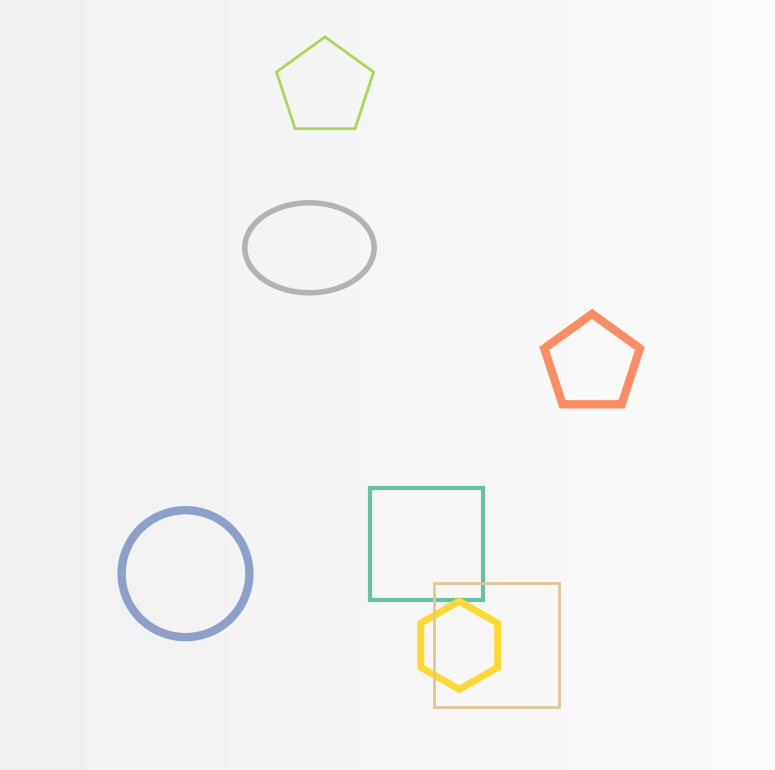[{"shape": "square", "thickness": 1.5, "radius": 0.36, "center": [0.551, 0.294]}, {"shape": "pentagon", "thickness": 3, "radius": 0.32, "center": [0.764, 0.527]}, {"shape": "circle", "thickness": 3, "radius": 0.41, "center": [0.239, 0.255]}, {"shape": "pentagon", "thickness": 1, "radius": 0.33, "center": [0.419, 0.886]}, {"shape": "hexagon", "thickness": 2.5, "radius": 0.29, "center": [0.593, 0.162]}, {"shape": "square", "thickness": 1, "radius": 0.4, "center": [0.641, 0.163]}, {"shape": "oval", "thickness": 2, "radius": 0.42, "center": [0.399, 0.678]}]